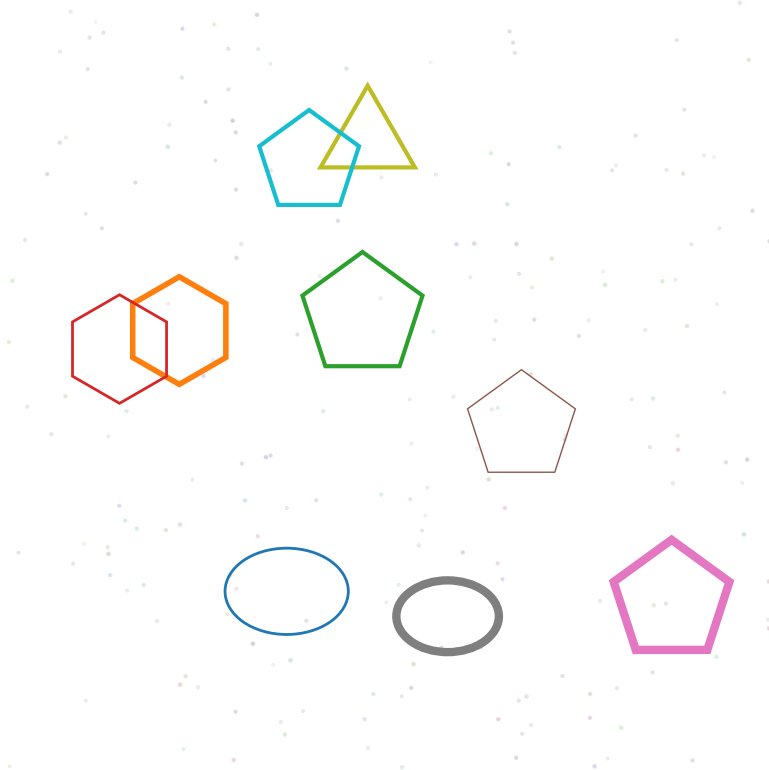[{"shape": "oval", "thickness": 1, "radius": 0.4, "center": [0.372, 0.232]}, {"shape": "hexagon", "thickness": 2, "radius": 0.35, "center": [0.233, 0.571]}, {"shape": "pentagon", "thickness": 1.5, "radius": 0.41, "center": [0.471, 0.591]}, {"shape": "hexagon", "thickness": 1, "radius": 0.35, "center": [0.155, 0.547]}, {"shape": "pentagon", "thickness": 0.5, "radius": 0.37, "center": [0.677, 0.446]}, {"shape": "pentagon", "thickness": 3, "radius": 0.4, "center": [0.872, 0.22]}, {"shape": "oval", "thickness": 3, "radius": 0.33, "center": [0.581, 0.2]}, {"shape": "triangle", "thickness": 1.5, "radius": 0.35, "center": [0.478, 0.818]}, {"shape": "pentagon", "thickness": 1.5, "radius": 0.34, "center": [0.401, 0.789]}]